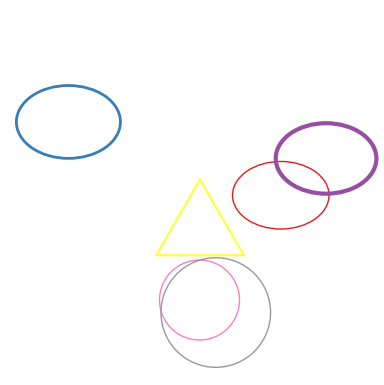[{"shape": "oval", "thickness": 1, "radius": 0.63, "center": [0.729, 0.493]}, {"shape": "oval", "thickness": 2, "radius": 0.68, "center": [0.178, 0.683]}, {"shape": "oval", "thickness": 3, "radius": 0.65, "center": [0.847, 0.588]}, {"shape": "triangle", "thickness": 1.5, "radius": 0.66, "center": [0.519, 0.403]}, {"shape": "circle", "thickness": 1, "radius": 0.52, "center": [0.518, 0.221]}, {"shape": "circle", "thickness": 1, "radius": 0.71, "center": [0.56, 0.188]}]